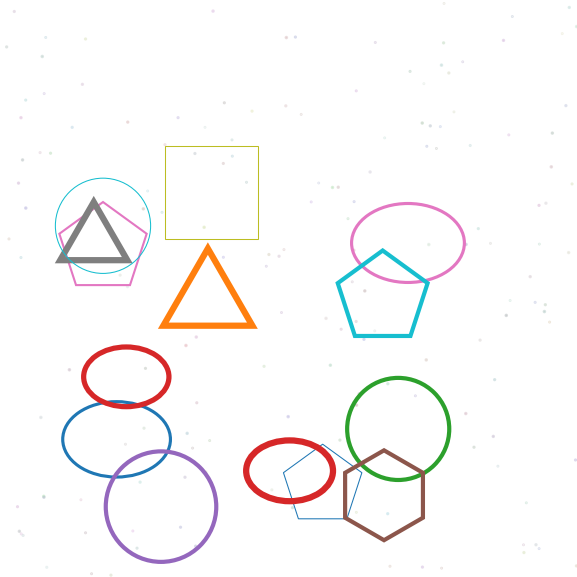[{"shape": "oval", "thickness": 1.5, "radius": 0.47, "center": [0.202, 0.238]}, {"shape": "pentagon", "thickness": 0.5, "radius": 0.36, "center": [0.559, 0.159]}, {"shape": "triangle", "thickness": 3, "radius": 0.45, "center": [0.36, 0.48]}, {"shape": "circle", "thickness": 2, "radius": 0.44, "center": [0.69, 0.256]}, {"shape": "oval", "thickness": 2.5, "radius": 0.37, "center": [0.219, 0.347]}, {"shape": "oval", "thickness": 3, "radius": 0.38, "center": [0.501, 0.184]}, {"shape": "circle", "thickness": 2, "radius": 0.48, "center": [0.279, 0.122]}, {"shape": "hexagon", "thickness": 2, "radius": 0.39, "center": [0.665, 0.142]}, {"shape": "oval", "thickness": 1.5, "radius": 0.49, "center": [0.706, 0.578]}, {"shape": "pentagon", "thickness": 1, "radius": 0.4, "center": [0.178, 0.57]}, {"shape": "triangle", "thickness": 3, "radius": 0.34, "center": [0.162, 0.582]}, {"shape": "square", "thickness": 0.5, "radius": 0.4, "center": [0.365, 0.665]}, {"shape": "pentagon", "thickness": 2, "radius": 0.41, "center": [0.663, 0.484]}, {"shape": "circle", "thickness": 0.5, "radius": 0.41, "center": [0.178, 0.608]}]